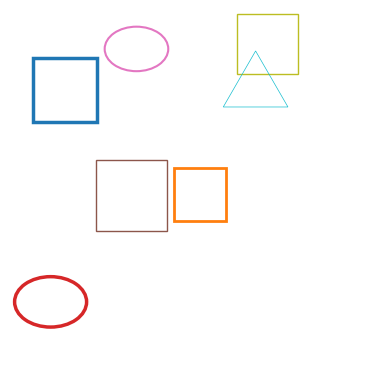[{"shape": "square", "thickness": 2.5, "radius": 0.42, "center": [0.168, 0.766]}, {"shape": "square", "thickness": 2, "radius": 0.34, "center": [0.519, 0.495]}, {"shape": "oval", "thickness": 2.5, "radius": 0.47, "center": [0.131, 0.216]}, {"shape": "square", "thickness": 1, "radius": 0.46, "center": [0.342, 0.492]}, {"shape": "oval", "thickness": 1.5, "radius": 0.41, "center": [0.354, 0.873]}, {"shape": "square", "thickness": 1, "radius": 0.39, "center": [0.695, 0.886]}, {"shape": "triangle", "thickness": 0.5, "radius": 0.49, "center": [0.664, 0.771]}]